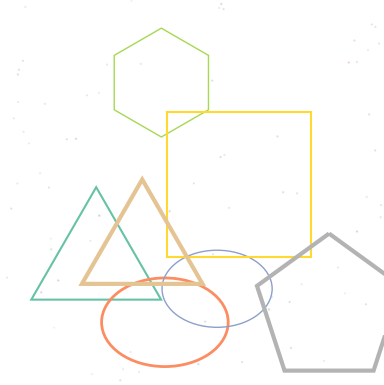[{"shape": "triangle", "thickness": 1.5, "radius": 0.97, "center": [0.25, 0.319]}, {"shape": "oval", "thickness": 2, "radius": 0.82, "center": [0.428, 0.163]}, {"shape": "oval", "thickness": 1, "radius": 0.72, "center": [0.564, 0.25]}, {"shape": "hexagon", "thickness": 1, "radius": 0.71, "center": [0.419, 0.785]}, {"shape": "square", "thickness": 1.5, "radius": 0.94, "center": [0.621, 0.52]}, {"shape": "triangle", "thickness": 3, "radius": 0.9, "center": [0.369, 0.353]}, {"shape": "pentagon", "thickness": 3, "radius": 0.98, "center": [0.855, 0.197]}]